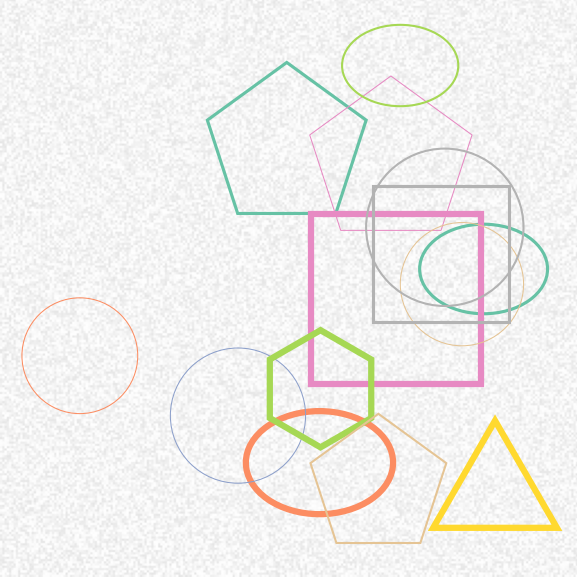[{"shape": "pentagon", "thickness": 1.5, "radius": 0.72, "center": [0.497, 0.746]}, {"shape": "oval", "thickness": 1.5, "radius": 0.55, "center": [0.837, 0.533]}, {"shape": "circle", "thickness": 0.5, "radius": 0.5, "center": [0.138, 0.383]}, {"shape": "oval", "thickness": 3, "radius": 0.64, "center": [0.553, 0.198]}, {"shape": "circle", "thickness": 0.5, "radius": 0.59, "center": [0.412, 0.279]}, {"shape": "square", "thickness": 3, "radius": 0.74, "center": [0.686, 0.481]}, {"shape": "pentagon", "thickness": 0.5, "radius": 0.74, "center": [0.677, 0.72]}, {"shape": "oval", "thickness": 1, "radius": 0.5, "center": [0.693, 0.886]}, {"shape": "hexagon", "thickness": 3, "radius": 0.51, "center": [0.555, 0.326]}, {"shape": "triangle", "thickness": 3, "radius": 0.62, "center": [0.857, 0.147]}, {"shape": "pentagon", "thickness": 1, "radius": 0.62, "center": [0.655, 0.159]}, {"shape": "circle", "thickness": 0.5, "radius": 0.53, "center": [0.8, 0.507]}, {"shape": "circle", "thickness": 1, "radius": 0.68, "center": [0.77, 0.606]}, {"shape": "square", "thickness": 1.5, "radius": 0.59, "center": [0.764, 0.559]}]